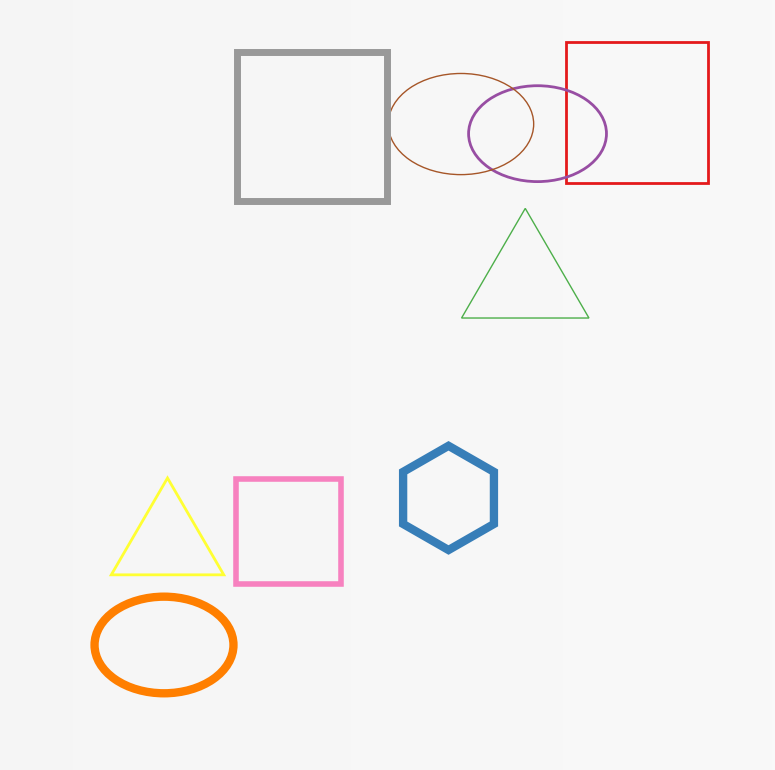[{"shape": "square", "thickness": 1, "radius": 0.46, "center": [0.822, 0.854]}, {"shape": "hexagon", "thickness": 3, "radius": 0.34, "center": [0.579, 0.353]}, {"shape": "triangle", "thickness": 0.5, "radius": 0.47, "center": [0.678, 0.634]}, {"shape": "oval", "thickness": 1, "radius": 0.44, "center": [0.694, 0.826]}, {"shape": "oval", "thickness": 3, "radius": 0.45, "center": [0.212, 0.162]}, {"shape": "triangle", "thickness": 1, "radius": 0.42, "center": [0.216, 0.295]}, {"shape": "oval", "thickness": 0.5, "radius": 0.47, "center": [0.595, 0.839]}, {"shape": "square", "thickness": 2, "radius": 0.34, "center": [0.372, 0.309]}, {"shape": "square", "thickness": 2.5, "radius": 0.48, "center": [0.403, 0.836]}]